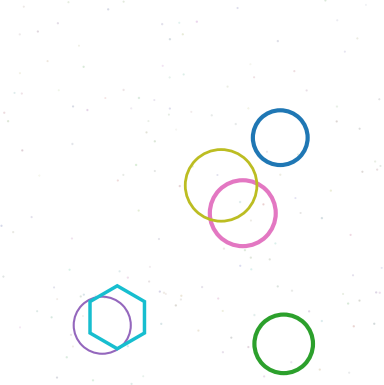[{"shape": "circle", "thickness": 3, "radius": 0.36, "center": [0.728, 0.642]}, {"shape": "circle", "thickness": 3, "radius": 0.38, "center": [0.737, 0.107]}, {"shape": "circle", "thickness": 1.5, "radius": 0.37, "center": [0.266, 0.155]}, {"shape": "circle", "thickness": 3, "radius": 0.43, "center": [0.631, 0.446]}, {"shape": "circle", "thickness": 2, "radius": 0.47, "center": [0.574, 0.519]}, {"shape": "hexagon", "thickness": 2.5, "radius": 0.41, "center": [0.305, 0.176]}]